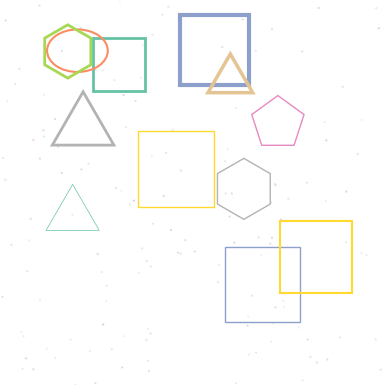[{"shape": "square", "thickness": 2, "radius": 0.34, "center": [0.309, 0.833]}, {"shape": "triangle", "thickness": 0.5, "radius": 0.4, "center": [0.189, 0.441]}, {"shape": "oval", "thickness": 1.5, "radius": 0.39, "center": [0.201, 0.868]}, {"shape": "square", "thickness": 3, "radius": 0.45, "center": [0.556, 0.87]}, {"shape": "square", "thickness": 1, "radius": 0.49, "center": [0.682, 0.261]}, {"shape": "pentagon", "thickness": 1, "radius": 0.36, "center": [0.722, 0.68]}, {"shape": "hexagon", "thickness": 2, "radius": 0.35, "center": [0.176, 0.866]}, {"shape": "square", "thickness": 1, "radius": 0.49, "center": [0.458, 0.561]}, {"shape": "square", "thickness": 1.5, "radius": 0.47, "center": [0.821, 0.333]}, {"shape": "triangle", "thickness": 2.5, "radius": 0.34, "center": [0.598, 0.793]}, {"shape": "hexagon", "thickness": 1, "radius": 0.4, "center": [0.633, 0.509]}, {"shape": "triangle", "thickness": 2, "radius": 0.46, "center": [0.216, 0.669]}]